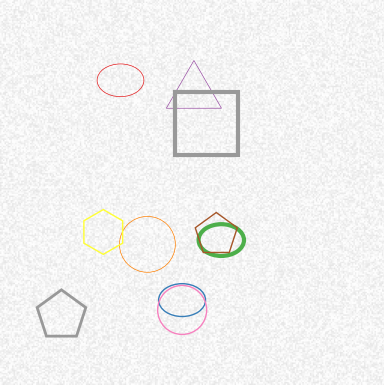[{"shape": "oval", "thickness": 0.5, "radius": 0.3, "center": [0.313, 0.791]}, {"shape": "oval", "thickness": 1, "radius": 0.3, "center": [0.473, 0.221]}, {"shape": "oval", "thickness": 3, "radius": 0.29, "center": [0.575, 0.376]}, {"shape": "triangle", "thickness": 0.5, "radius": 0.41, "center": [0.504, 0.76]}, {"shape": "circle", "thickness": 0.5, "radius": 0.36, "center": [0.383, 0.365]}, {"shape": "hexagon", "thickness": 1, "radius": 0.29, "center": [0.268, 0.398]}, {"shape": "pentagon", "thickness": 1, "radius": 0.29, "center": [0.562, 0.391]}, {"shape": "circle", "thickness": 1, "radius": 0.32, "center": [0.473, 0.195]}, {"shape": "square", "thickness": 3, "radius": 0.41, "center": [0.536, 0.68]}, {"shape": "pentagon", "thickness": 2, "radius": 0.33, "center": [0.16, 0.181]}]